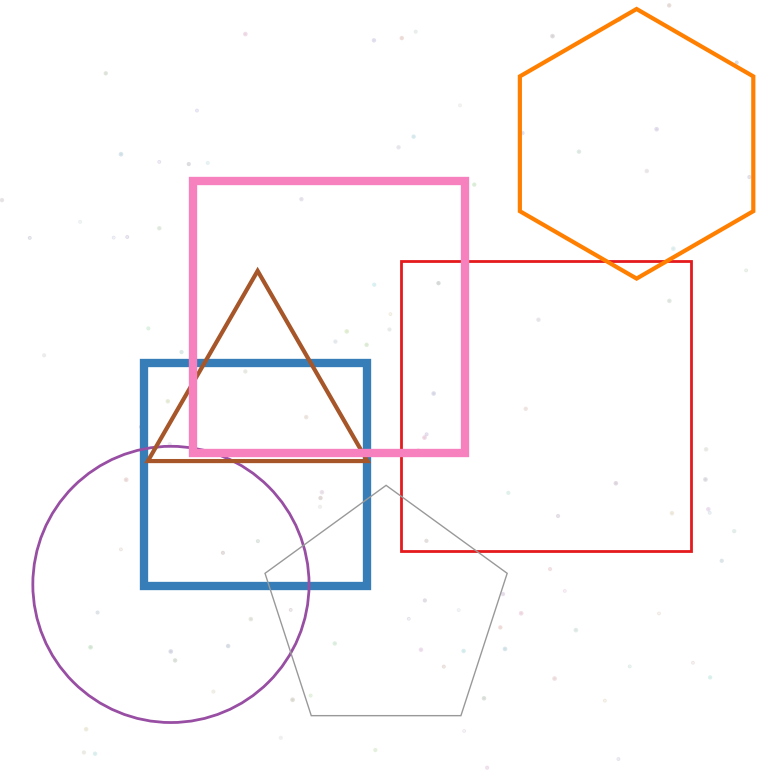[{"shape": "square", "thickness": 1, "radius": 0.94, "center": [0.709, 0.473]}, {"shape": "square", "thickness": 3, "radius": 0.72, "center": [0.332, 0.384]}, {"shape": "circle", "thickness": 1, "radius": 0.9, "center": [0.222, 0.241]}, {"shape": "hexagon", "thickness": 1.5, "radius": 0.88, "center": [0.827, 0.813]}, {"shape": "triangle", "thickness": 1.5, "radius": 0.82, "center": [0.335, 0.484]}, {"shape": "square", "thickness": 3, "radius": 0.88, "center": [0.427, 0.589]}, {"shape": "pentagon", "thickness": 0.5, "radius": 0.83, "center": [0.501, 0.204]}]